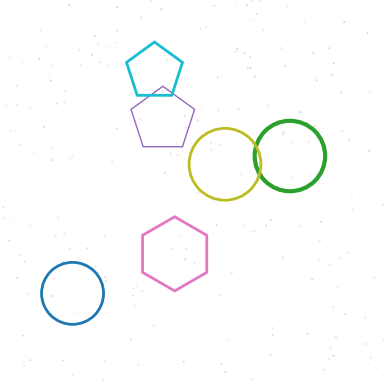[{"shape": "circle", "thickness": 2, "radius": 0.4, "center": [0.188, 0.238]}, {"shape": "circle", "thickness": 3, "radius": 0.46, "center": [0.753, 0.595]}, {"shape": "pentagon", "thickness": 1, "radius": 0.43, "center": [0.423, 0.689]}, {"shape": "hexagon", "thickness": 2, "radius": 0.48, "center": [0.454, 0.341]}, {"shape": "circle", "thickness": 2, "radius": 0.47, "center": [0.584, 0.573]}, {"shape": "pentagon", "thickness": 2, "radius": 0.38, "center": [0.401, 0.814]}]